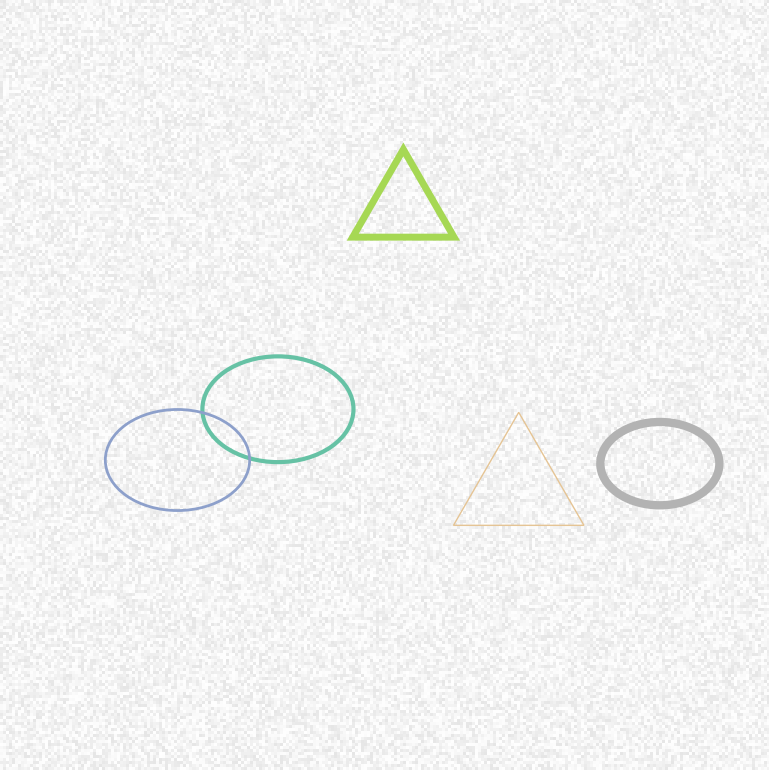[{"shape": "oval", "thickness": 1.5, "radius": 0.49, "center": [0.361, 0.469]}, {"shape": "oval", "thickness": 1, "radius": 0.47, "center": [0.231, 0.403]}, {"shape": "triangle", "thickness": 2.5, "radius": 0.38, "center": [0.524, 0.73]}, {"shape": "triangle", "thickness": 0.5, "radius": 0.49, "center": [0.674, 0.367]}, {"shape": "oval", "thickness": 3, "radius": 0.39, "center": [0.857, 0.398]}]